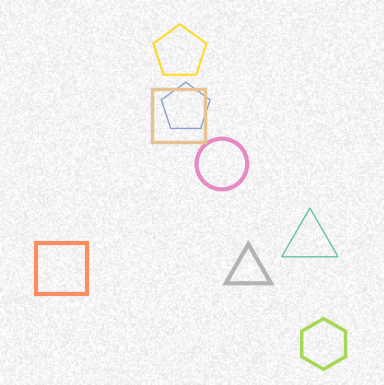[{"shape": "triangle", "thickness": 1, "radius": 0.42, "center": [0.805, 0.375]}, {"shape": "square", "thickness": 3, "radius": 0.33, "center": [0.161, 0.303]}, {"shape": "pentagon", "thickness": 1, "radius": 0.33, "center": [0.482, 0.72]}, {"shape": "circle", "thickness": 3, "radius": 0.33, "center": [0.576, 0.574]}, {"shape": "hexagon", "thickness": 2.5, "radius": 0.33, "center": [0.841, 0.107]}, {"shape": "pentagon", "thickness": 1.5, "radius": 0.36, "center": [0.467, 0.865]}, {"shape": "square", "thickness": 2.5, "radius": 0.35, "center": [0.463, 0.7]}, {"shape": "triangle", "thickness": 3, "radius": 0.34, "center": [0.645, 0.298]}]